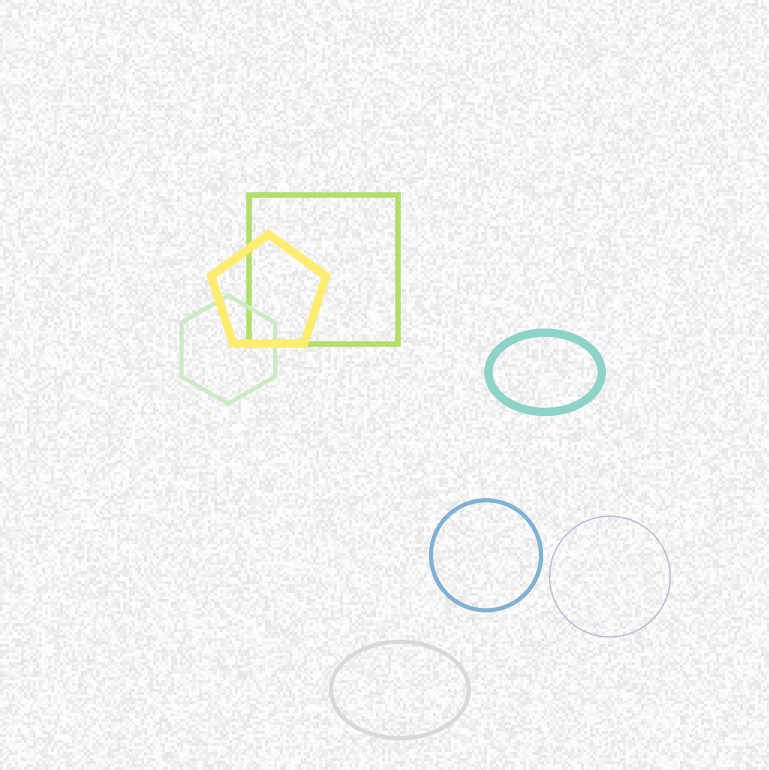[{"shape": "oval", "thickness": 3, "radius": 0.37, "center": [0.708, 0.516]}, {"shape": "circle", "thickness": 0.5, "radius": 0.39, "center": [0.792, 0.251]}, {"shape": "circle", "thickness": 1.5, "radius": 0.36, "center": [0.631, 0.279]}, {"shape": "square", "thickness": 2, "radius": 0.48, "center": [0.42, 0.65]}, {"shape": "oval", "thickness": 1.5, "radius": 0.45, "center": [0.519, 0.104]}, {"shape": "hexagon", "thickness": 1.5, "radius": 0.35, "center": [0.297, 0.546]}, {"shape": "pentagon", "thickness": 3, "radius": 0.39, "center": [0.349, 0.617]}]